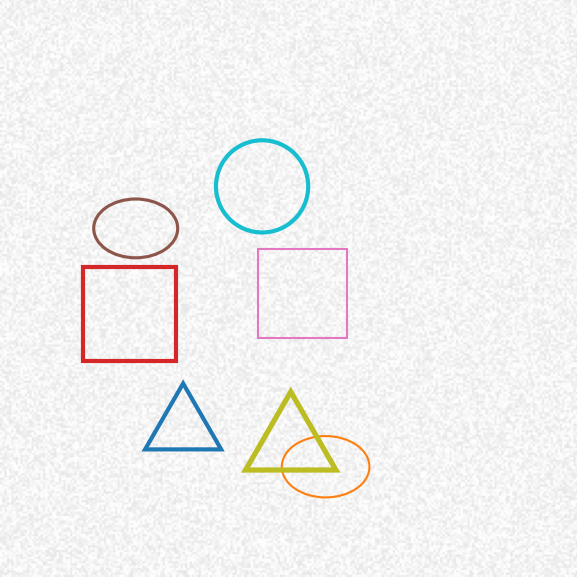[{"shape": "triangle", "thickness": 2, "radius": 0.38, "center": [0.317, 0.259]}, {"shape": "oval", "thickness": 1, "radius": 0.38, "center": [0.564, 0.191]}, {"shape": "square", "thickness": 2, "radius": 0.4, "center": [0.224, 0.455]}, {"shape": "oval", "thickness": 1.5, "radius": 0.36, "center": [0.235, 0.604]}, {"shape": "square", "thickness": 1, "radius": 0.38, "center": [0.524, 0.49]}, {"shape": "triangle", "thickness": 2.5, "radius": 0.45, "center": [0.504, 0.23]}, {"shape": "circle", "thickness": 2, "radius": 0.4, "center": [0.454, 0.676]}]